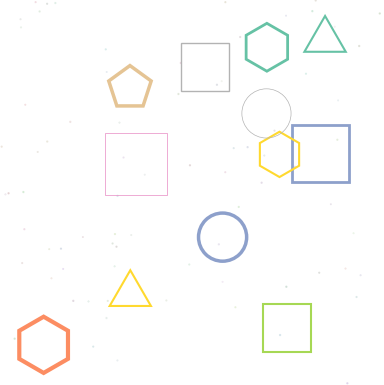[{"shape": "hexagon", "thickness": 2, "radius": 0.31, "center": [0.693, 0.877]}, {"shape": "triangle", "thickness": 1.5, "radius": 0.31, "center": [0.844, 0.897]}, {"shape": "hexagon", "thickness": 3, "radius": 0.37, "center": [0.113, 0.104]}, {"shape": "circle", "thickness": 2.5, "radius": 0.31, "center": [0.578, 0.384]}, {"shape": "square", "thickness": 2, "radius": 0.37, "center": [0.833, 0.602]}, {"shape": "square", "thickness": 0.5, "radius": 0.4, "center": [0.353, 0.573]}, {"shape": "square", "thickness": 1.5, "radius": 0.31, "center": [0.746, 0.148]}, {"shape": "hexagon", "thickness": 1.5, "radius": 0.29, "center": [0.726, 0.599]}, {"shape": "triangle", "thickness": 1.5, "radius": 0.31, "center": [0.338, 0.236]}, {"shape": "pentagon", "thickness": 2.5, "radius": 0.29, "center": [0.338, 0.772]}, {"shape": "square", "thickness": 1, "radius": 0.31, "center": [0.533, 0.826]}, {"shape": "circle", "thickness": 0.5, "radius": 0.32, "center": [0.692, 0.705]}]